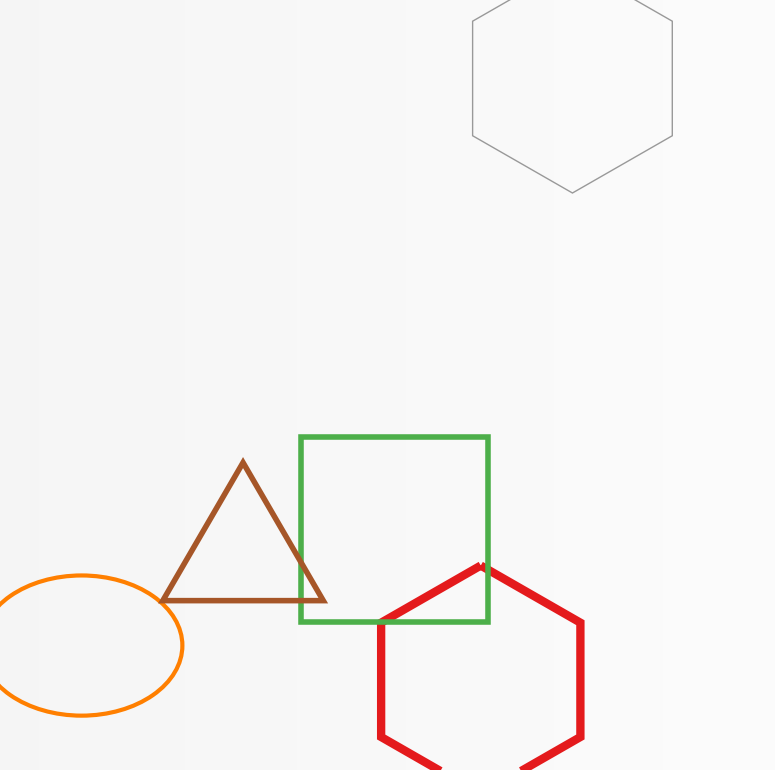[{"shape": "hexagon", "thickness": 3, "radius": 0.74, "center": [0.62, 0.117]}, {"shape": "square", "thickness": 2, "radius": 0.6, "center": [0.509, 0.313]}, {"shape": "oval", "thickness": 1.5, "radius": 0.65, "center": [0.105, 0.162]}, {"shape": "triangle", "thickness": 2, "radius": 0.6, "center": [0.314, 0.28]}, {"shape": "hexagon", "thickness": 0.5, "radius": 0.74, "center": [0.739, 0.898]}]